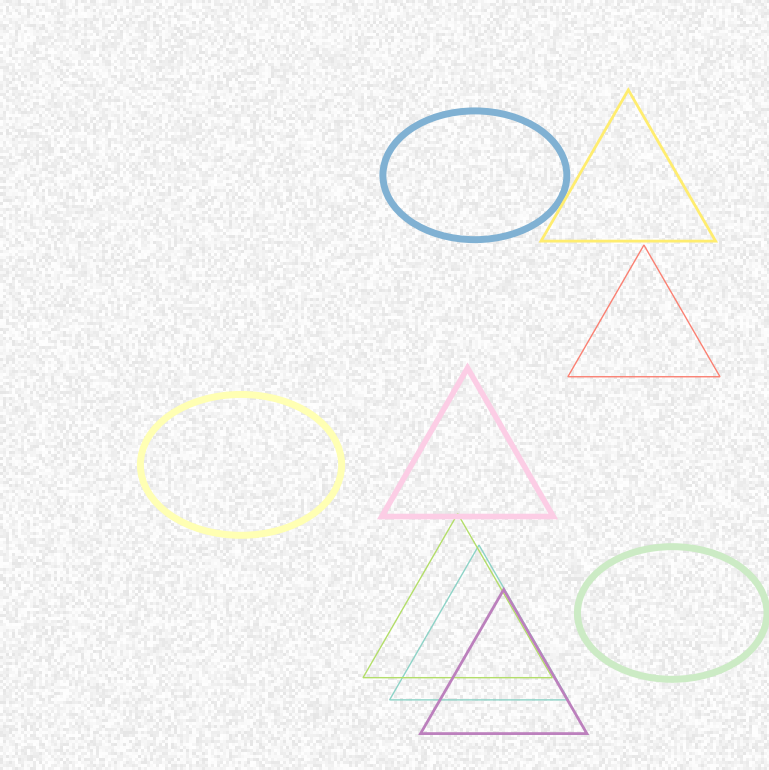[{"shape": "triangle", "thickness": 0.5, "radius": 0.67, "center": [0.622, 0.158]}, {"shape": "oval", "thickness": 2.5, "radius": 0.65, "center": [0.313, 0.396]}, {"shape": "triangle", "thickness": 0.5, "radius": 0.57, "center": [0.836, 0.568]}, {"shape": "oval", "thickness": 2.5, "radius": 0.6, "center": [0.617, 0.772]}, {"shape": "triangle", "thickness": 0.5, "radius": 0.71, "center": [0.594, 0.191]}, {"shape": "triangle", "thickness": 2, "radius": 0.64, "center": [0.607, 0.394]}, {"shape": "triangle", "thickness": 1, "radius": 0.62, "center": [0.654, 0.11]}, {"shape": "oval", "thickness": 2.5, "radius": 0.62, "center": [0.873, 0.204]}, {"shape": "triangle", "thickness": 1, "radius": 0.65, "center": [0.816, 0.752]}]